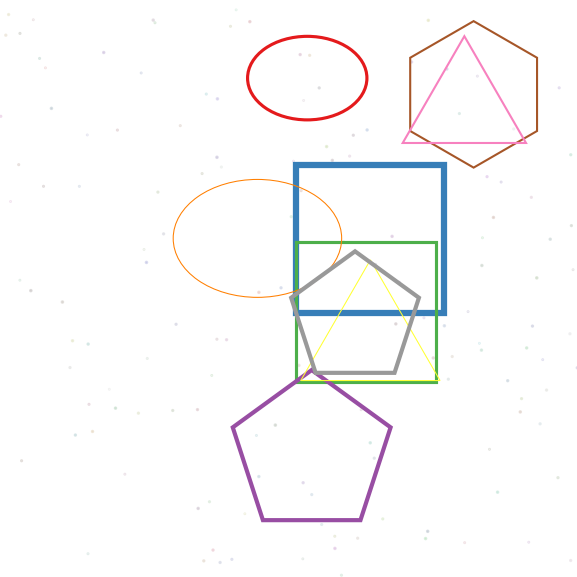[{"shape": "oval", "thickness": 1.5, "radius": 0.52, "center": [0.532, 0.864]}, {"shape": "square", "thickness": 3, "radius": 0.64, "center": [0.64, 0.585]}, {"shape": "square", "thickness": 1.5, "radius": 0.6, "center": [0.634, 0.459]}, {"shape": "pentagon", "thickness": 2, "radius": 0.72, "center": [0.54, 0.215]}, {"shape": "oval", "thickness": 0.5, "radius": 0.73, "center": [0.446, 0.586]}, {"shape": "triangle", "thickness": 0.5, "radius": 0.7, "center": [0.641, 0.41]}, {"shape": "hexagon", "thickness": 1, "radius": 0.63, "center": [0.82, 0.836]}, {"shape": "triangle", "thickness": 1, "radius": 0.62, "center": [0.804, 0.813]}, {"shape": "pentagon", "thickness": 2, "radius": 0.58, "center": [0.615, 0.448]}]